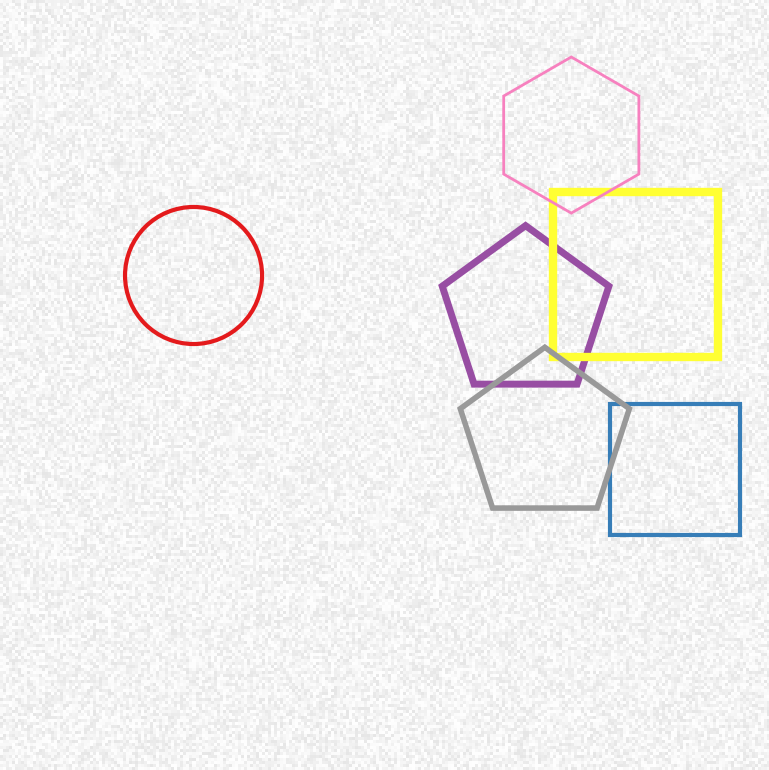[{"shape": "circle", "thickness": 1.5, "radius": 0.44, "center": [0.251, 0.642]}, {"shape": "square", "thickness": 1.5, "radius": 0.42, "center": [0.877, 0.39]}, {"shape": "pentagon", "thickness": 2.5, "radius": 0.57, "center": [0.683, 0.593]}, {"shape": "square", "thickness": 3, "radius": 0.54, "center": [0.825, 0.643]}, {"shape": "hexagon", "thickness": 1, "radius": 0.51, "center": [0.742, 0.825]}, {"shape": "pentagon", "thickness": 2, "radius": 0.58, "center": [0.708, 0.434]}]